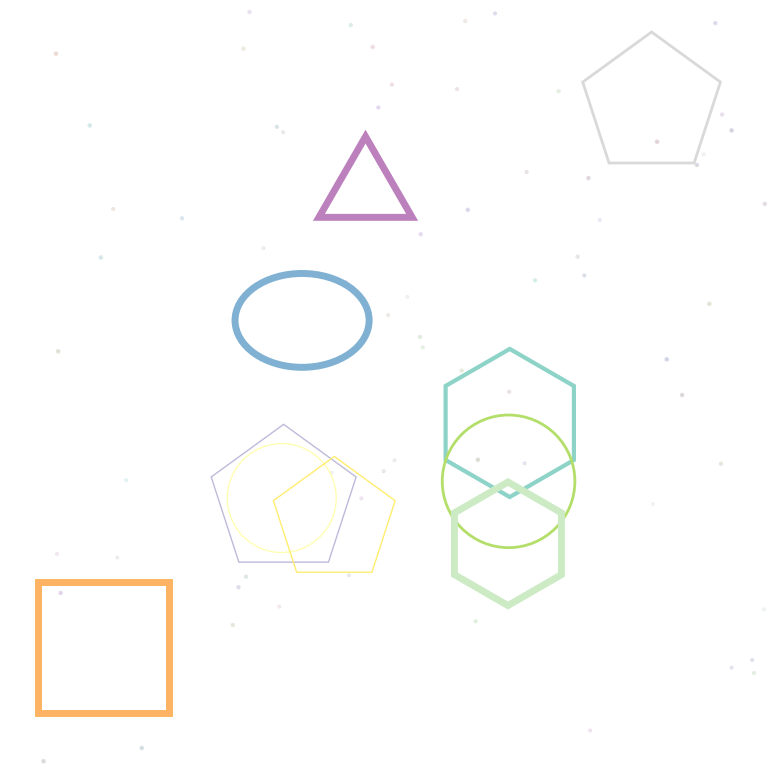[{"shape": "hexagon", "thickness": 1.5, "radius": 0.48, "center": [0.662, 0.451]}, {"shape": "circle", "thickness": 0.5, "radius": 0.35, "center": [0.366, 0.353]}, {"shape": "pentagon", "thickness": 0.5, "radius": 0.49, "center": [0.368, 0.35]}, {"shape": "oval", "thickness": 2.5, "radius": 0.44, "center": [0.392, 0.584]}, {"shape": "square", "thickness": 2.5, "radius": 0.43, "center": [0.134, 0.159]}, {"shape": "circle", "thickness": 1, "radius": 0.43, "center": [0.66, 0.375]}, {"shape": "pentagon", "thickness": 1, "radius": 0.47, "center": [0.846, 0.864]}, {"shape": "triangle", "thickness": 2.5, "radius": 0.35, "center": [0.475, 0.753]}, {"shape": "hexagon", "thickness": 2.5, "radius": 0.4, "center": [0.66, 0.294]}, {"shape": "pentagon", "thickness": 0.5, "radius": 0.42, "center": [0.434, 0.324]}]